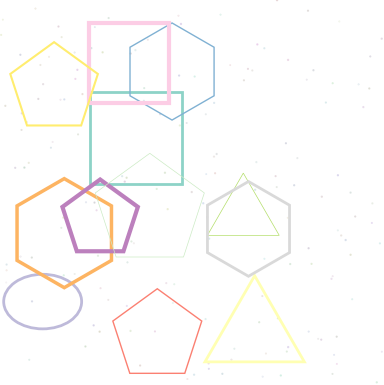[{"shape": "square", "thickness": 2, "radius": 0.6, "center": [0.352, 0.641]}, {"shape": "triangle", "thickness": 2, "radius": 0.75, "center": [0.661, 0.135]}, {"shape": "oval", "thickness": 2, "radius": 0.51, "center": [0.111, 0.217]}, {"shape": "pentagon", "thickness": 1, "radius": 0.61, "center": [0.409, 0.129]}, {"shape": "hexagon", "thickness": 1, "radius": 0.63, "center": [0.447, 0.814]}, {"shape": "hexagon", "thickness": 2.5, "radius": 0.71, "center": [0.167, 0.394]}, {"shape": "triangle", "thickness": 0.5, "radius": 0.54, "center": [0.632, 0.443]}, {"shape": "square", "thickness": 3, "radius": 0.52, "center": [0.335, 0.837]}, {"shape": "hexagon", "thickness": 2, "radius": 0.62, "center": [0.645, 0.405]}, {"shape": "pentagon", "thickness": 3, "radius": 0.52, "center": [0.26, 0.431]}, {"shape": "pentagon", "thickness": 0.5, "radius": 0.74, "center": [0.389, 0.453]}, {"shape": "pentagon", "thickness": 1.5, "radius": 0.6, "center": [0.14, 0.771]}]